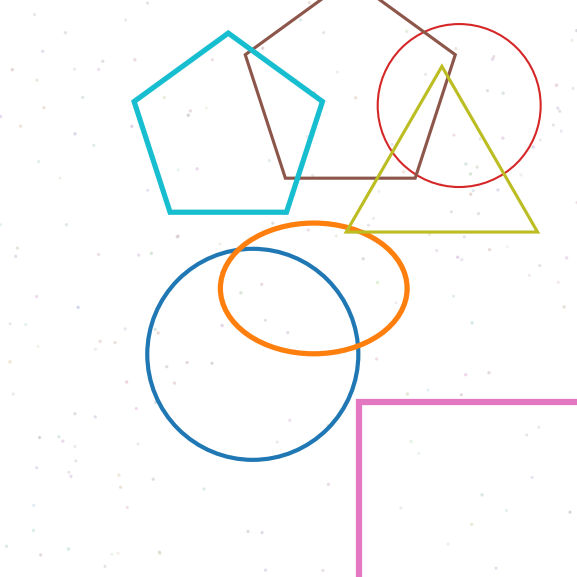[{"shape": "circle", "thickness": 2, "radius": 0.91, "center": [0.438, 0.386]}, {"shape": "oval", "thickness": 2.5, "radius": 0.81, "center": [0.543, 0.5]}, {"shape": "circle", "thickness": 1, "radius": 0.71, "center": [0.795, 0.816]}, {"shape": "pentagon", "thickness": 1.5, "radius": 0.96, "center": [0.607, 0.845]}, {"shape": "square", "thickness": 3, "radius": 0.98, "center": [0.817, 0.109]}, {"shape": "triangle", "thickness": 1.5, "radius": 0.96, "center": [0.765, 0.693]}, {"shape": "pentagon", "thickness": 2.5, "radius": 0.86, "center": [0.395, 0.77]}]